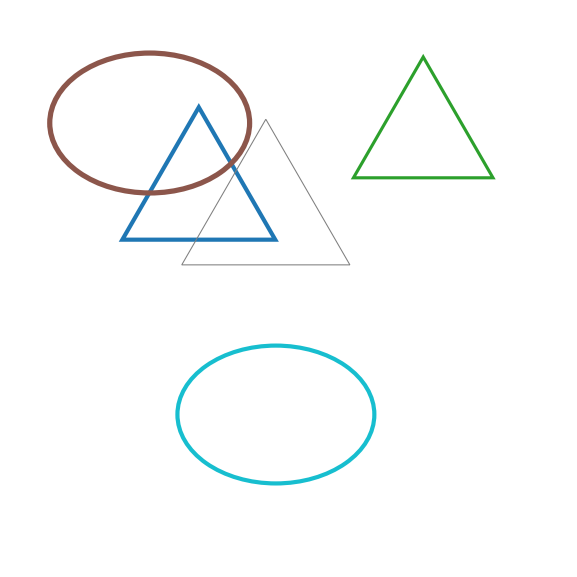[{"shape": "triangle", "thickness": 2, "radius": 0.76, "center": [0.344, 0.661]}, {"shape": "triangle", "thickness": 1.5, "radius": 0.7, "center": [0.733, 0.761]}, {"shape": "oval", "thickness": 2.5, "radius": 0.87, "center": [0.259, 0.786]}, {"shape": "triangle", "thickness": 0.5, "radius": 0.84, "center": [0.46, 0.625]}, {"shape": "oval", "thickness": 2, "radius": 0.85, "center": [0.478, 0.281]}]